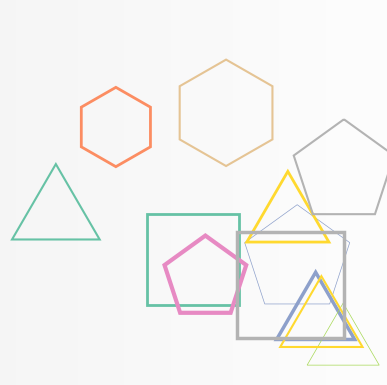[{"shape": "triangle", "thickness": 1.5, "radius": 0.65, "center": [0.144, 0.443]}, {"shape": "square", "thickness": 2, "radius": 0.59, "center": [0.497, 0.325]}, {"shape": "hexagon", "thickness": 2, "radius": 0.52, "center": [0.299, 0.67]}, {"shape": "triangle", "thickness": 2.5, "radius": 0.58, "center": [0.815, 0.176]}, {"shape": "pentagon", "thickness": 0.5, "radius": 0.71, "center": [0.767, 0.326]}, {"shape": "pentagon", "thickness": 3, "radius": 0.55, "center": [0.53, 0.277]}, {"shape": "triangle", "thickness": 0.5, "radius": 0.54, "center": [0.886, 0.105]}, {"shape": "triangle", "thickness": 1.5, "radius": 0.61, "center": [0.829, 0.16]}, {"shape": "triangle", "thickness": 2, "radius": 0.61, "center": [0.743, 0.432]}, {"shape": "hexagon", "thickness": 1.5, "radius": 0.69, "center": [0.583, 0.707]}, {"shape": "square", "thickness": 2.5, "radius": 0.69, "center": [0.749, 0.259]}, {"shape": "pentagon", "thickness": 1.5, "radius": 0.68, "center": [0.888, 0.554]}]